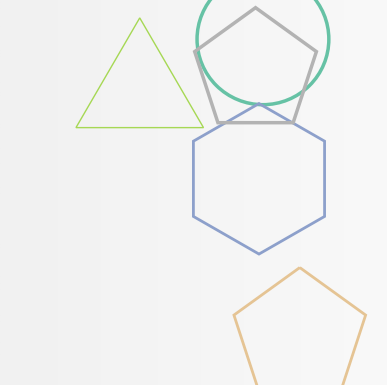[{"shape": "circle", "thickness": 2.5, "radius": 0.85, "center": [0.679, 0.898]}, {"shape": "hexagon", "thickness": 2, "radius": 0.98, "center": [0.668, 0.536]}, {"shape": "triangle", "thickness": 1, "radius": 0.95, "center": [0.361, 0.764]}, {"shape": "pentagon", "thickness": 2, "radius": 0.89, "center": [0.774, 0.126]}, {"shape": "pentagon", "thickness": 2.5, "radius": 0.83, "center": [0.659, 0.815]}]